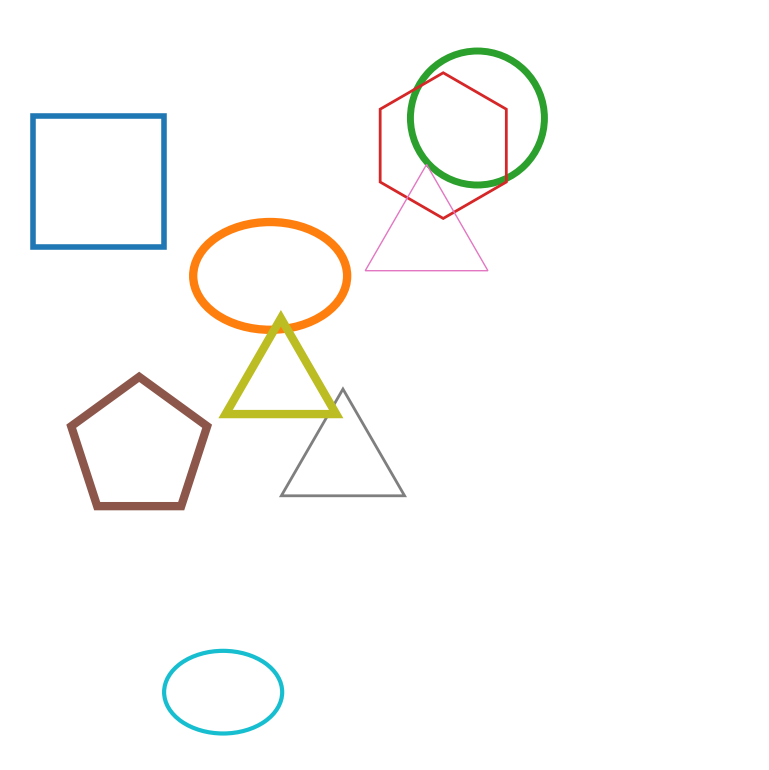[{"shape": "square", "thickness": 2, "radius": 0.43, "center": [0.128, 0.764]}, {"shape": "oval", "thickness": 3, "radius": 0.5, "center": [0.351, 0.642]}, {"shape": "circle", "thickness": 2.5, "radius": 0.44, "center": [0.62, 0.847]}, {"shape": "hexagon", "thickness": 1, "radius": 0.47, "center": [0.576, 0.811]}, {"shape": "pentagon", "thickness": 3, "radius": 0.46, "center": [0.181, 0.418]}, {"shape": "triangle", "thickness": 0.5, "radius": 0.46, "center": [0.554, 0.694]}, {"shape": "triangle", "thickness": 1, "radius": 0.46, "center": [0.445, 0.402]}, {"shape": "triangle", "thickness": 3, "radius": 0.41, "center": [0.365, 0.504]}, {"shape": "oval", "thickness": 1.5, "radius": 0.38, "center": [0.29, 0.101]}]